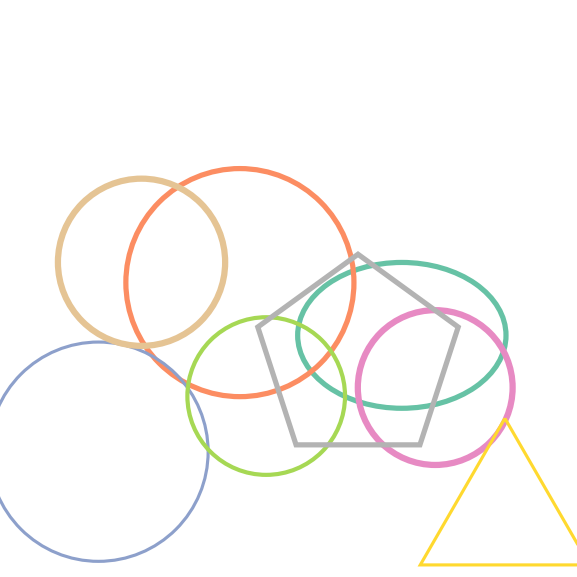[{"shape": "oval", "thickness": 2.5, "radius": 0.9, "center": [0.696, 0.418]}, {"shape": "circle", "thickness": 2.5, "radius": 0.99, "center": [0.415, 0.51]}, {"shape": "circle", "thickness": 1.5, "radius": 0.95, "center": [0.171, 0.217]}, {"shape": "circle", "thickness": 3, "radius": 0.67, "center": [0.754, 0.328]}, {"shape": "circle", "thickness": 2, "radius": 0.68, "center": [0.461, 0.313]}, {"shape": "triangle", "thickness": 1.5, "radius": 0.85, "center": [0.874, 0.106]}, {"shape": "circle", "thickness": 3, "radius": 0.72, "center": [0.245, 0.545]}, {"shape": "pentagon", "thickness": 2.5, "radius": 0.91, "center": [0.62, 0.376]}]